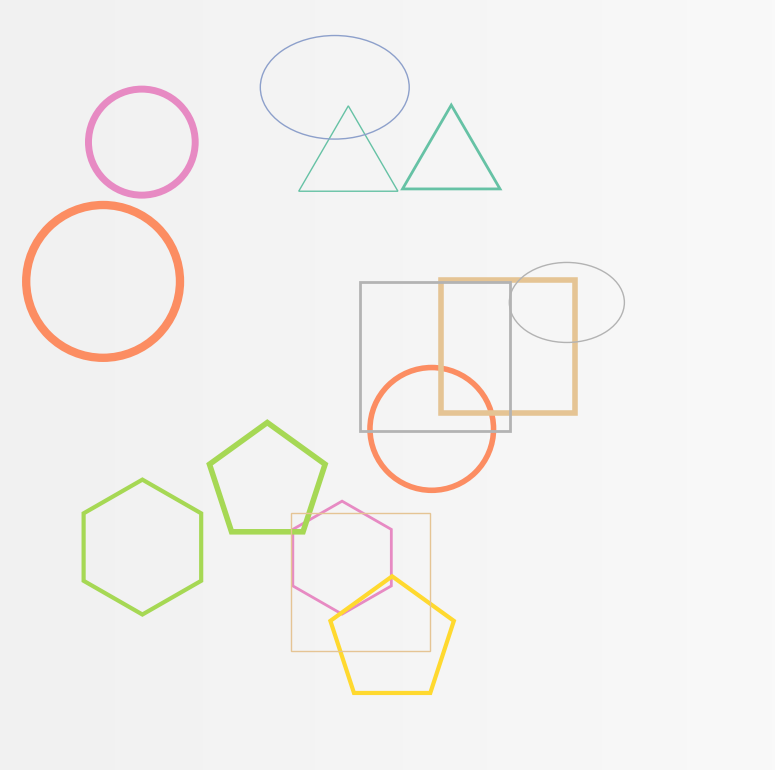[{"shape": "triangle", "thickness": 1, "radius": 0.36, "center": [0.582, 0.791]}, {"shape": "triangle", "thickness": 0.5, "radius": 0.37, "center": [0.449, 0.789]}, {"shape": "circle", "thickness": 2, "radius": 0.4, "center": [0.557, 0.443]}, {"shape": "circle", "thickness": 3, "radius": 0.5, "center": [0.133, 0.635]}, {"shape": "oval", "thickness": 0.5, "radius": 0.48, "center": [0.432, 0.887]}, {"shape": "circle", "thickness": 2.5, "radius": 0.34, "center": [0.183, 0.815]}, {"shape": "hexagon", "thickness": 1, "radius": 0.37, "center": [0.441, 0.276]}, {"shape": "pentagon", "thickness": 2, "radius": 0.39, "center": [0.345, 0.373]}, {"shape": "hexagon", "thickness": 1.5, "radius": 0.44, "center": [0.184, 0.29]}, {"shape": "pentagon", "thickness": 1.5, "radius": 0.42, "center": [0.506, 0.168]}, {"shape": "square", "thickness": 2, "radius": 0.43, "center": [0.655, 0.55]}, {"shape": "square", "thickness": 0.5, "radius": 0.45, "center": [0.465, 0.244]}, {"shape": "square", "thickness": 1, "radius": 0.48, "center": [0.561, 0.537]}, {"shape": "oval", "thickness": 0.5, "radius": 0.37, "center": [0.731, 0.607]}]